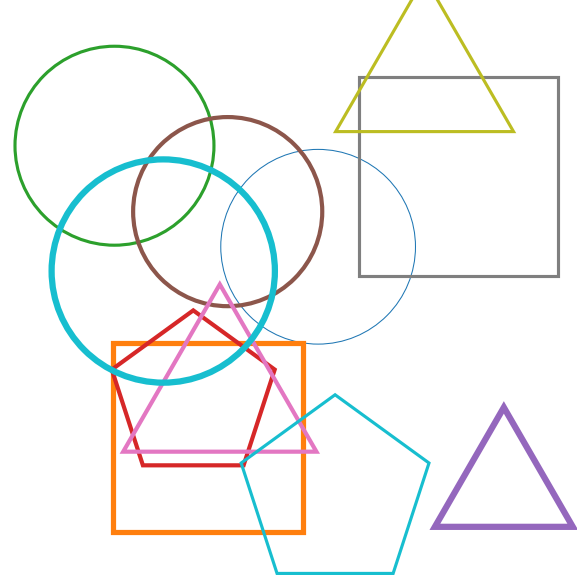[{"shape": "circle", "thickness": 0.5, "radius": 0.84, "center": [0.551, 0.572]}, {"shape": "square", "thickness": 2.5, "radius": 0.82, "center": [0.36, 0.242]}, {"shape": "circle", "thickness": 1.5, "radius": 0.86, "center": [0.198, 0.747]}, {"shape": "pentagon", "thickness": 2, "radius": 0.74, "center": [0.335, 0.313]}, {"shape": "triangle", "thickness": 3, "radius": 0.69, "center": [0.872, 0.156]}, {"shape": "circle", "thickness": 2, "radius": 0.82, "center": [0.394, 0.633]}, {"shape": "triangle", "thickness": 2, "radius": 0.97, "center": [0.381, 0.314]}, {"shape": "square", "thickness": 1.5, "radius": 0.86, "center": [0.794, 0.694]}, {"shape": "triangle", "thickness": 1.5, "radius": 0.89, "center": [0.735, 0.86]}, {"shape": "circle", "thickness": 3, "radius": 0.97, "center": [0.283, 0.53]}, {"shape": "pentagon", "thickness": 1.5, "radius": 0.85, "center": [0.58, 0.145]}]